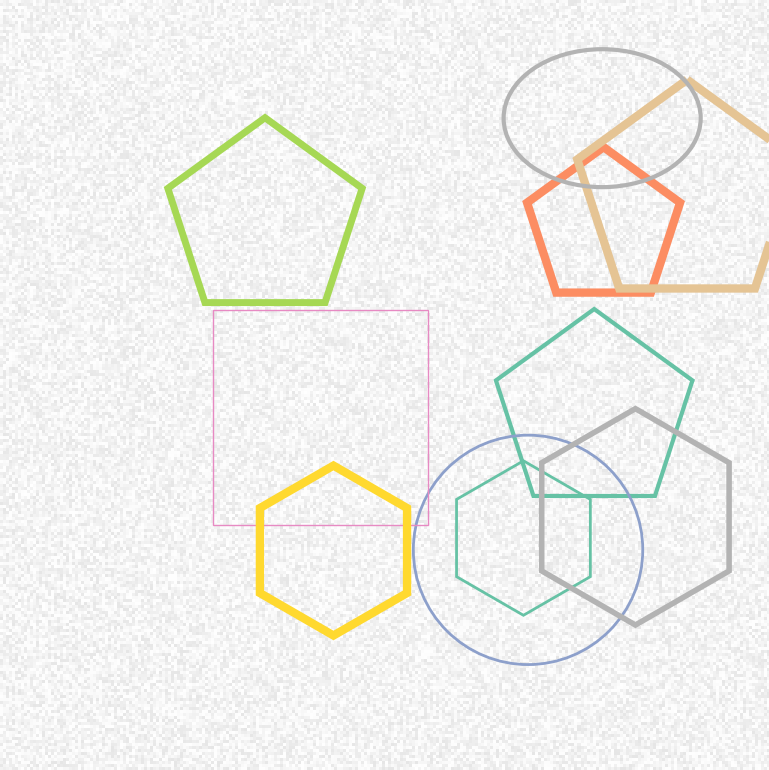[{"shape": "hexagon", "thickness": 1, "radius": 0.5, "center": [0.68, 0.301]}, {"shape": "pentagon", "thickness": 1.5, "radius": 0.67, "center": [0.772, 0.464]}, {"shape": "pentagon", "thickness": 3, "radius": 0.52, "center": [0.784, 0.705]}, {"shape": "circle", "thickness": 1, "radius": 0.74, "center": [0.686, 0.286]}, {"shape": "square", "thickness": 0.5, "radius": 0.7, "center": [0.416, 0.458]}, {"shape": "pentagon", "thickness": 2.5, "radius": 0.66, "center": [0.344, 0.714]}, {"shape": "hexagon", "thickness": 3, "radius": 0.55, "center": [0.433, 0.285]}, {"shape": "pentagon", "thickness": 3, "radius": 0.75, "center": [0.892, 0.747]}, {"shape": "oval", "thickness": 1.5, "radius": 0.64, "center": [0.782, 0.847]}, {"shape": "hexagon", "thickness": 2, "radius": 0.7, "center": [0.825, 0.329]}]